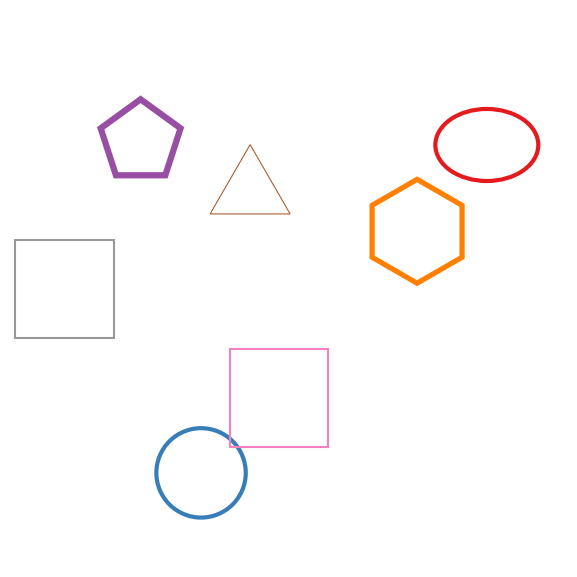[{"shape": "oval", "thickness": 2, "radius": 0.45, "center": [0.843, 0.748]}, {"shape": "circle", "thickness": 2, "radius": 0.39, "center": [0.348, 0.18]}, {"shape": "pentagon", "thickness": 3, "radius": 0.36, "center": [0.243, 0.754]}, {"shape": "hexagon", "thickness": 2.5, "radius": 0.45, "center": [0.722, 0.599]}, {"shape": "triangle", "thickness": 0.5, "radius": 0.4, "center": [0.433, 0.669]}, {"shape": "square", "thickness": 1, "radius": 0.43, "center": [0.483, 0.31]}, {"shape": "square", "thickness": 1, "radius": 0.43, "center": [0.112, 0.499]}]